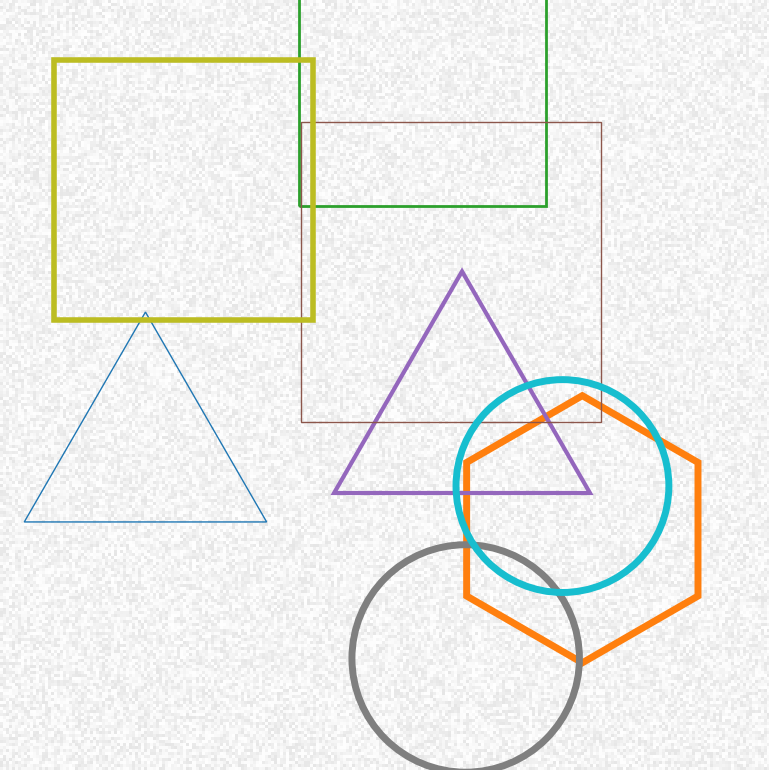[{"shape": "triangle", "thickness": 0.5, "radius": 0.91, "center": [0.189, 0.413]}, {"shape": "hexagon", "thickness": 2.5, "radius": 0.87, "center": [0.756, 0.313]}, {"shape": "square", "thickness": 1, "radius": 0.8, "center": [0.549, 0.893]}, {"shape": "triangle", "thickness": 1.5, "radius": 0.96, "center": [0.6, 0.456]}, {"shape": "square", "thickness": 0.5, "radius": 0.97, "center": [0.585, 0.646]}, {"shape": "circle", "thickness": 2.5, "radius": 0.74, "center": [0.605, 0.145]}, {"shape": "square", "thickness": 2, "radius": 0.84, "center": [0.238, 0.753]}, {"shape": "circle", "thickness": 2.5, "radius": 0.69, "center": [0.73, 0.369]}]